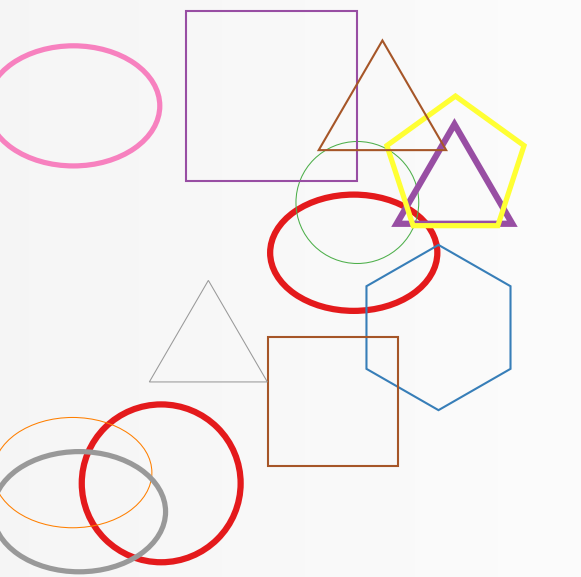[{"shape": "oval", "thickness": 3, "radius": 0.72, "center": [0.609, 0.561]}, {"shape": "circle", "thickness": 3, "radius": 0.68, "center": [0.277, 0.162]}, {"shape": "hexagon", "thickness": 1, "radius": 0.72, "center": [0.754, 0.432]}, {"shape": "circle", "thickness": 0.5, "radius": 0.53, "center": [0.615, 0.648]}, {"shape": "triangle", "thickness": 3, "radius": 0.57, "center": [0.782, 0.669]}, {"shape": "square", "thickness": 1, "radius": 0.74, "center": [0.467, 0.833]}, {"shape": "oval", "thickness": 0.5, "radius": 0.68, "center": [0.125, 0.181]}, {"shape": "pentagon", "thickness": 2.5, "radius": 0.62, "center": [0.784, 0.709]}, {"shape": "triangle", "thickness": 1, "radius": 0.63, "center": [0.658, 0.802]}, {"shape": "square", "thickness": 1, "radius": 0.56, "center": [0.572, 0.303]}, {"shape": "oval", "thickness": 2.5, "radius": 0.74, "center": [0.126, 0.816]}, {"shape": "triangle", "thickness": 0.5, "radius": 0.59, "center": [0.358, 0.396]}, {"shape": "oval", "thickness": 2.5, "radius": 0.74, "center": [0.136, 0.113]}]